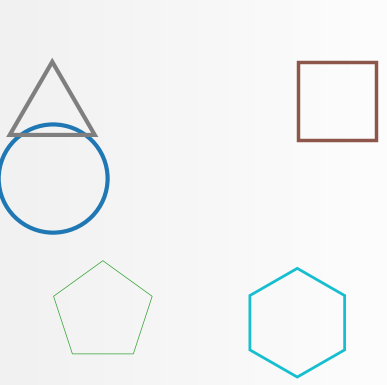[{"shape": "circle", "thickness": 3, "radius": 0.7, "center": [0.137, 0.536]}, {"shape": "pentagon", "thickness": 0.5, "radius": 0.67, "center": [0.265, 0.189]}, {"shape": "square", "thickness": 2.5, "radius": 0.51, "center": [0.869, 0.738]}, {"shape": "triangle", "thickness": 3, "radius": 0.63, "center": [0.135, 0.713]}, {"shape": "hexagon", "thickness": 2, "radius": 0.71, "center": [0.767, 0.162]}]